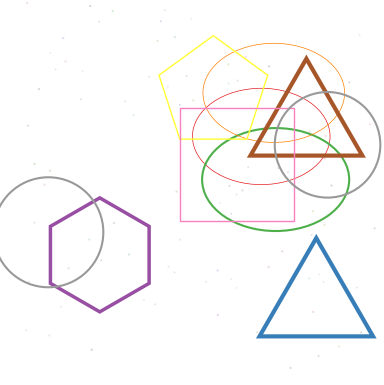[{"shape": "oval", "thickness": 0.5, "radius": 0.89, "center": [0.679, 0.646]}, {"shape": "triangle", "thickness": 3, "radius": 0.85, "center": [0.821, 0.211]}, {"shape": "oval", "thickness": 1.5, "radius": 0.96, "center": [0.716, 0.534]}, {"shape": "hexagon", "thickness": 2.5, "radius": 0.74, "center": [0.259, 0.338]}, {"shape": "oval", "thickness": 0.5, "radius": 0.92, "center": [0.711, 0.759]}, {"shape": "pentagon", "thickness": 1, "radius": 0.74, "center": [0.554, 0.759]}, {"shape": "triangle", "thickness": 3, "radius": 0.84, "center": [0.796, 0.68]}, {"shape": "square", "thickness": 1, "radius": 0.74, "center": [0.616, 0.573]}, {"shape": "circle", "thickness": 1.5, "radius": 0.69, "center": [0.851, 0.624]}, {"shape": "circle", "thickness": 1.5, "radius": 0.71, "center": [0.126, 0.397]}]